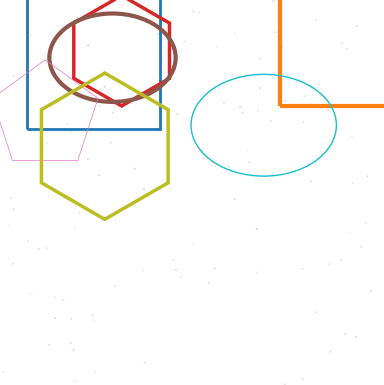[{"shape": "square", "thickness": 2, "radius": 0.87, "center": [0.242, 0.838]}, {"shape": "square", "thickness": 3, "radius": 0.7, "center": [0.867, 0.865]}, {"shape": "hexagon", "thickness": 2.5, "radius": 0.72, "center": [0.316, 0.868]}, {"shape": "oval", "thickness": 3, "radius": 0.82, "center": [0.292, 0.85]}, {"shape": "pentagon", "thickness": 0.5, "radius": 0.72, "center": [0.117, 0.7]}, {"shape": "hexagon", "thickness": 2.5, "radius": 0.95, "center": [0.272, 0.62]}, {"shape": "oval", "thickness": 1, "radius": 0.94, "center": [0.685, 0.675]}]